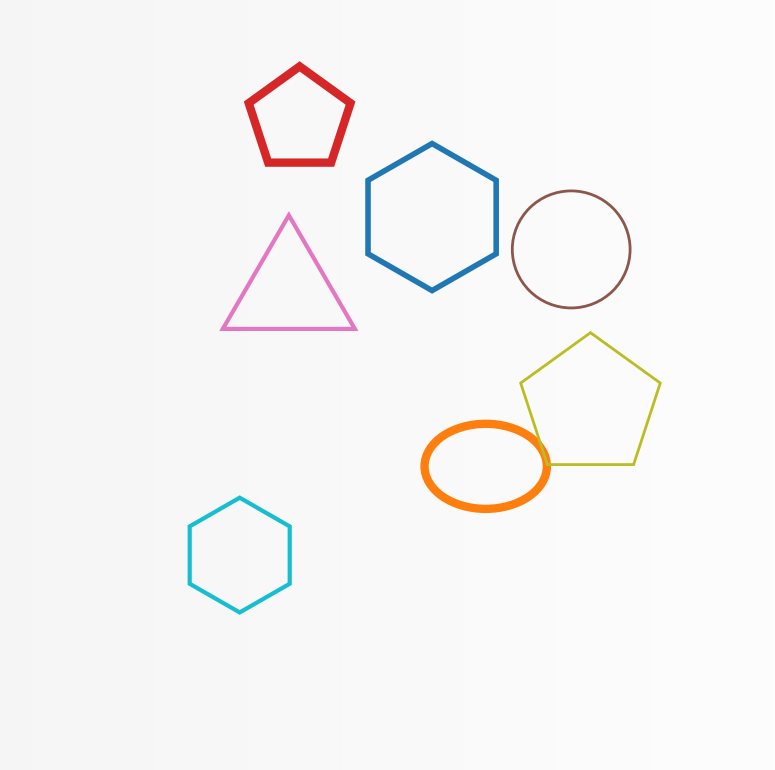[{"shape": "hexagon", "thickness": 2, "radius": 0.48, "center": [0.558, 0.718]}, {"shape": "oval", "thickness": 3, "radius": 0.39, "center": [0.627, 0.394]}, {"shape": "pentagon", "thickness": 3, "radius": 0.35, "center": [0.387, 0.845]}, {"shape": "circle", "thickness": 1, "radius": 0.38, "center": [0.737, 0.676]}, {"shape": "triangle", "thickness": 1.5, "radius": 0.49, "center": [0.373, 0.622]}, {"shape": "pentagon", "thickness": 1, "radius": 0.47, "center": [0.762, 0.473]}, {"shape": "hexagon", "thickness": 1.5, "radius": 0.37, "center": [0.309, 0.279]}]